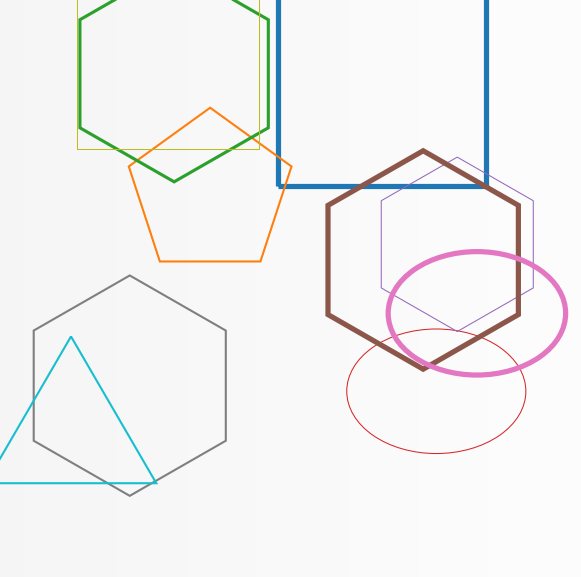[{"shape": "square", "thickness": 2.5, "radius": 0.89, "center": [0.658, 0.856]}, {"shape": "pentagon", "thickness": 1, "radius": 0.74, "center": [0.362, 0.665]}, {"shape": "hexagon", "thickness": 1.5, "radius": 0.94, "center": [0.3, 0.871]}, {"shape": "oval", "thickness": 0.5, "radius": 0.77, "center": [0.751, 0.322]}, {"shape": "hexagon", "thickness": 0.5, "radius": 0.75, "center": [0.787, 0.576]}, {"shape": "hexagon", "thickness": 2.5, "radius": 0.95, "center": [0.728, 0.549]}, {"shape": "oval", "thickness": 2.5, "radius": 0.76, "center": [0.82, 0.457]}, {"shape": "hexagon", "thickness": 1, "radius": 0.95, "center": [0.223, 0.331]}, {"shape": "square", "thickness": 0.5, "radius": 0.78, "center": [0.289, 0.897]}, {"shape": "triangle", "thickness": 1, "radius": 0.85, "center": [0.122, 0.247]}]